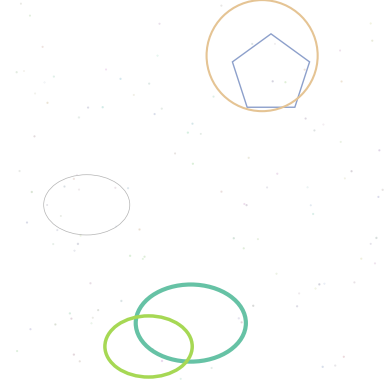[{"shape": "oval", "thickness": 3, "radius": 0.72, "center": [0.496, 0.161]}, {"shape": "pentagon", "thickness": 1, "radius": 0.53, "center": [0.704, 0.807]}, {"shape": "oval", "thickness": 2.5, "radius": 0.57, "center": [0.386, 0.1]}, {"shape": "circle", "thickness": 1.5, "radius": 0.72, "center": [0.681, 0.856]}, {"shape": "oval", "thickness": 0.5, "radius": 0.56, "center": [0.225, 0.468]}]